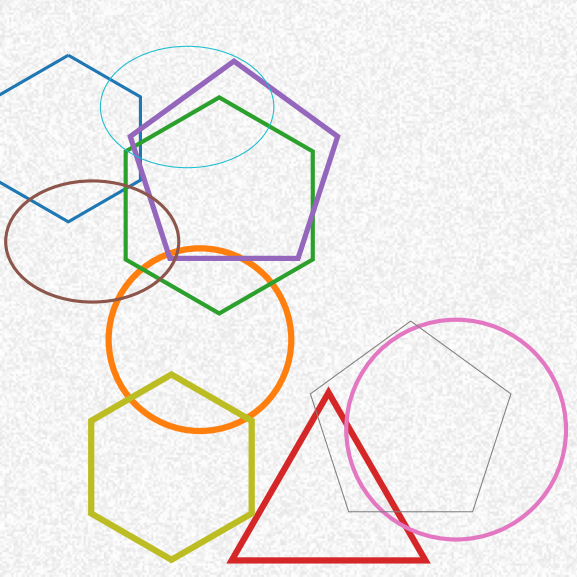[{"shape": "hexagon", "thickness": 1.5, "radius": 0.72, "center": [0.118, 0.759]}, {"shape": "circle", "thickness": 3, "radius": 0.79, "center": [0.346, 0.411]}, {"shape": "hexagon", "thickness": 2, "radius": 0.94, "center": [0.38, 0.643]}, {"shape": "triangle", "thickness": 3, "radius": 0.97, "center": [0.569, 0.126]}, {"shape": "pentagon", "thickness": 2.5, "radius": 0.94, "center": [0.405, 0.704]}, {"shape": "oval", "thickness": 1.5, "radius": 0.75, "center": [0.16, 0.581]}, {"shape": "circle", "thickness": 2, "radius": 0.95, "center": [0.79, 0.255]}, {"shape": "pentagon", "thickness": 0.5, "radius": 0.91, "center": [0.711, 0.261]}, {"shape": "hexagon", "thickness": 3, "radius": 0.8, "center": [0.297, 0.19]}, {"shape": "oval", "thickness": 0.5, "radius": 0.75, "center": [0.324, 0.814]}]